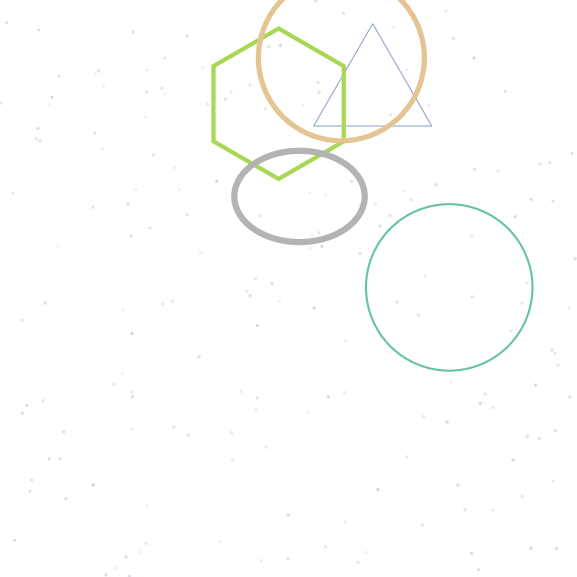[{"shape": "circle", "thickness": 1, "radius": 0.72, "center": [0.778, 0.501]}, {"shape": "triangle", "thickness": 0.5, "radius": 0.59, "center": [0.645, 0.84]}, {"shape": "hexagon", "thickness": 2, "radius": 0.65, "center": [0.482, 0.82]}, {"shape": "circle", "thickness": 2.5, "radius": 0.72, "center": [0.591, 0.899]}, {"shape": "oval", "thickness": 3, "radius": 0.56, "center": [0.519, 0.659]}]